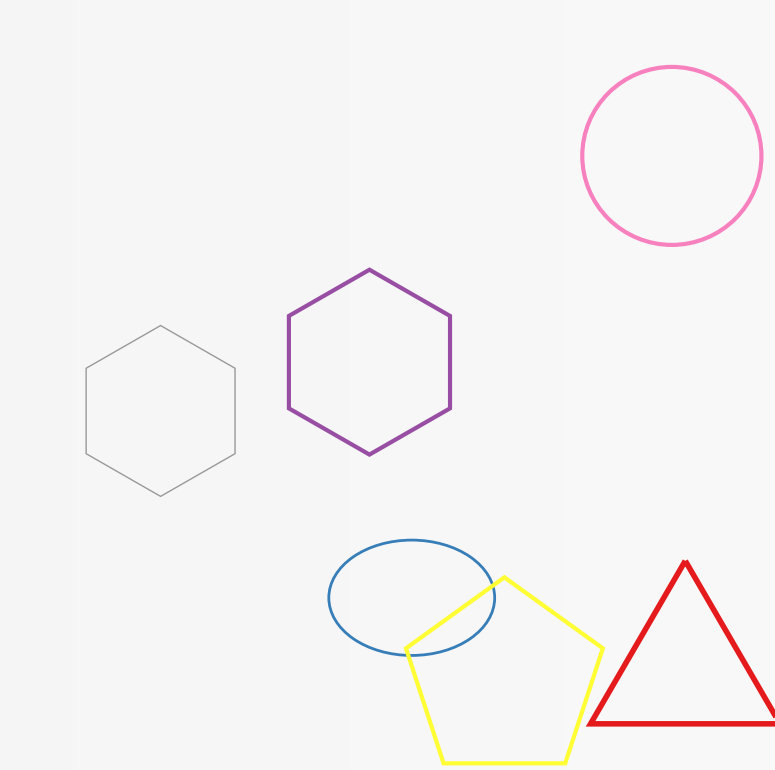[{"shape": "triangle", "thickness": 2, "radius": 0.71, "center": [0.884, 0.131]}, {"shape": "oval", "thickness": 1, "radius": 0.54, "center": [0.531, 0.224]}, {"shape": "hexagon", "thickness": 1.5, "radius": 0.6, "center": [0.477, 0.53]}, {"shape": "pentagon", "thickness": 1.5, "radius": 0.67, "center": [0.651, 0.117]}, {"shape": "circle", "thickness": 1.5, "radius": 0.58, "center": [0.867, 0.798]}, {"shape": "hexagon", "thickness": 0.5, "radius": 0.55, "center": [0.207, 0.466]}]